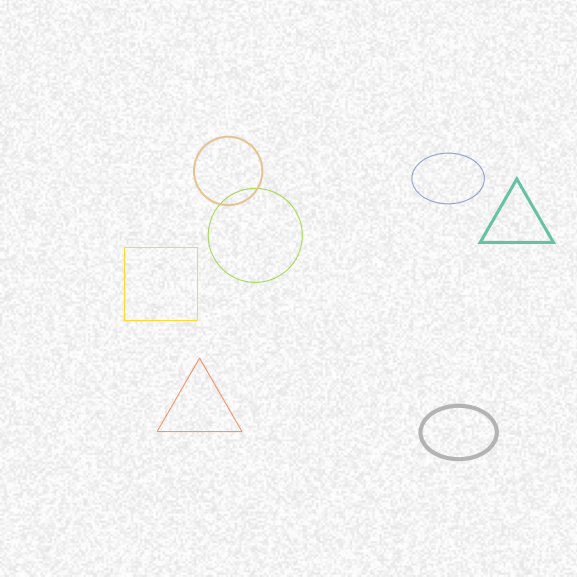[{"shape": "triangle", "thickness": 1.5, "radius": 0.37, "center": [0.895, 0.616]}, {"shape": "triangle", "thickness": 0.5, "radius": 0.42, "center": [0.346, 0.294]}, {"shape": "oval", "thickness": 0.5, "radius": 0.31, "center": [0.776, 0.69]}, {"shape": "circle", "thickness": 0.5, "radius": 0.41, "center": [0.442, 0.592]}, {"shape": "square", "thickness": 0.5, "radius": 0.32, "center": [0.277, 0.508]}, {"shape": "circle", "thickness": 1, "radius": 0.3, "center": [0.395, 0.703]}, {"shape": "oval", "thickness": 2, "radius": 0.33, "center": [0.794, 0.25]}]